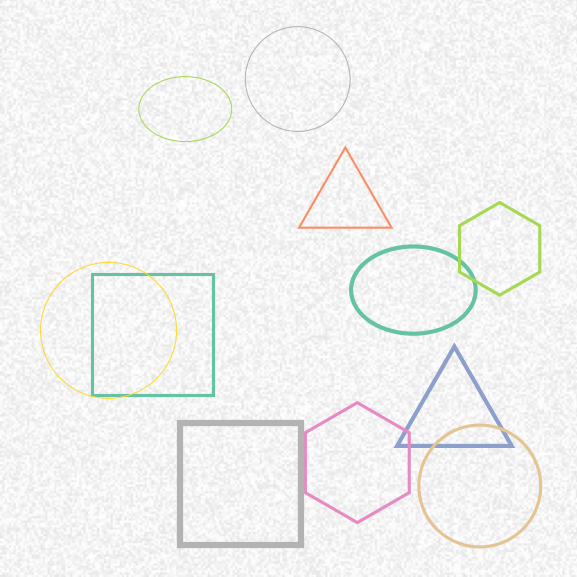[{"shape": "oval", "thickness": 2, "radius": 0.54, "center": [0.716, 0.497]}, {"shape": "square", "thickness": 1.5, "radius": 0.52, "center": [0.264, 0.421]}, {"shape": "triangle", "thickness": 1, "radius": 0.46, "center": [0.598, 0.651]}, {"shape": "triangle", "thickness": 2, "radius": 0.57, "center": [0.787, 0.284]}, {"shape": "hexagon", "thickness": 1.5, "radius": 0.52, "center": [0.619, 0.198]}, {"shape": "oval", "thickness": 0.5, "radius": 0.4, "center": [0.321, 0.81]}, {"shape": "hexagon", "thickness": 1.5, "radius": 0.4, "center": [0.865, 0.568]}, {"shape": "circle", "thickness": 0.5, "radius": 0.59, "center": [0.188, 0.427]}, {"shape": "circle", "thickness": 1.5, "radius": 0.53, "center": [0.831, 0.158]}, {"shape": "circle", "thickness": 0.5, "radius": 0.45, "center": [0.516, 0.862]}, {"shape": "square", "thickness": 3, "radius": 0.53, "center": [0.416, 0.161]}]